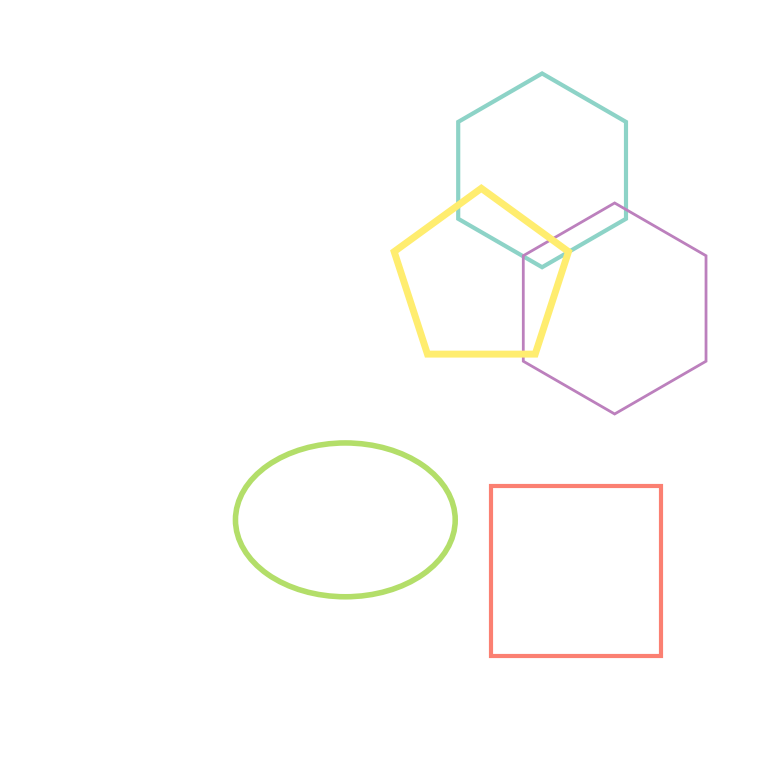[{"shape": "hexagon", "thickness": 1.5, "radius": 0.63, "center": [0.704, 0.779]}, {"shape": "square", "thickness": 1.5, "radius": 0.55, "center": [0.748, 0.258]}, {"shape": "oval", "thickness": 2, "radius": 0.71, "center": [0.448, 0.325]}, {"shape": "hexagon", "thickness": 1, "radius": 0.69, "center": [0.798, 0.599]}, {"shape": "pentagon", "thickness": 2.5, "radius": 0.6, "center": [0.625, 0.636]}]